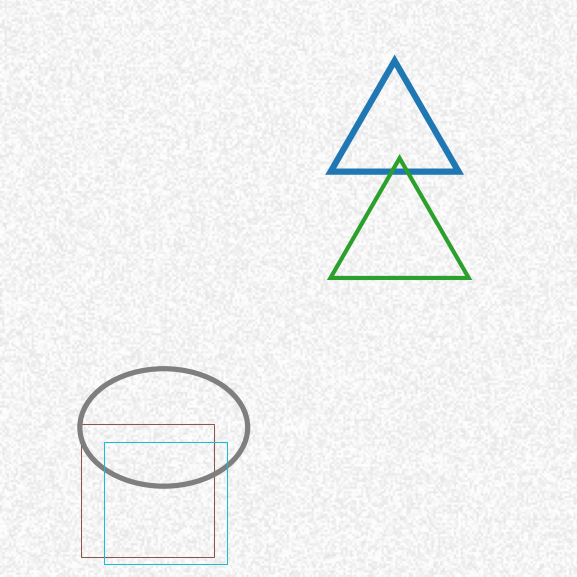[{"shape": "triangle", "thickness": 3, "radius": 0.64, "center": [0.683, 0.766]}, {"shape": "triangle", "thickness": 2, "radius": 0.69, "center": [0.692, 0.587]}, {"shape": "square", "thickness": 0.5, "radius": 0.57, "center": [0.256, 0.149]}, {"shape": "oval", "thickness": 2.5, "radius": 0.73, "center": [0.284, 0.259]}, {"shape": "square", "thickness": 0.5, "radius": 0.53, "center": [0.287, 0.128]}]